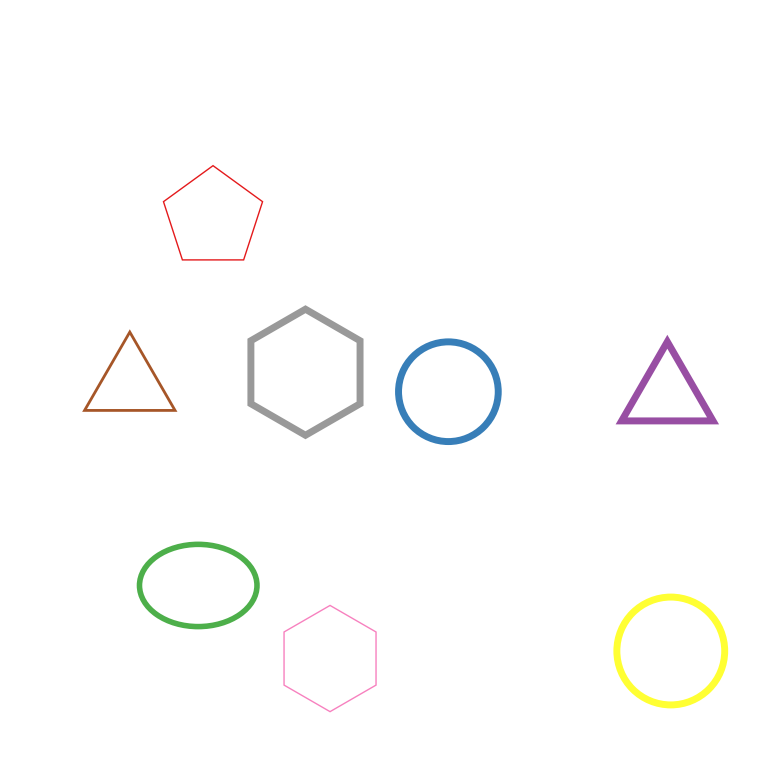[{"shape": "pentagon", "thickness": 0.5, "radius": 0.34, "center": [0.277, 0.717]}, {"shape": "circle", "thickness": 2.5, "radius": 0.32, "center": [0.582, 0.491]}, {"shape": "oval", "thickness": 2, "radius": 0.38, "center": [0.257, 0.24]}, {"shape": "triangle", "thickness": 2.5, "radius": 0.34, "center": [0.867, 0.488]}, {"shape": "circle", "thickness": 2.5, "radius": 0.35, "center": [0.871, 0.155]}, {"shape": "triangle", "thickness": 1, "radius": 0.34, "center": [0.169, 0.501]}, {"shape": "hexagon", "thickness": 0.5, "radius": 0.34, "center": [0.429, 0.145]}, {"shape": "hexagon", "thickness": 2.5, "radius": 0.41, "center": [0.397, 0.517]}]